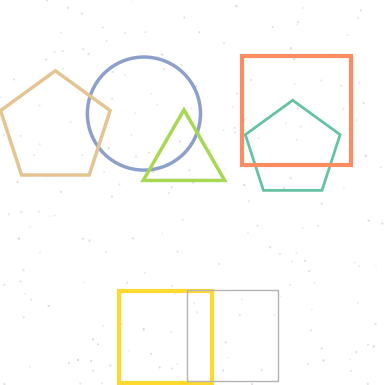[{"shape": "pentagon", "thickness": 2, "radius": 0.65, "center": [0.76, 0.61]}, {"shape": "square", "thickness": 3, "radius": 0.71, "center": [0.77, 0.712]}, {"shape": "circle", "thickness": 2.5, "radius": 0.73, "center": [0.374, 0.705]}, {"shape": "triangle", "thickness": 2.5, "radius": 0.61, "center": [0.478, 0.592]}, {"shape": "square", "thickness": 3, "radius": 0.6, "center": [0.43, 0.125]}, {"shape": "pentagon", "thickness": 2.5, "radius": 0.75, "center": [0.144, 0.666]}, {"shape": "square", "thickness": 1, "radius": 0.59, "center": [0.605, 0.13]}]